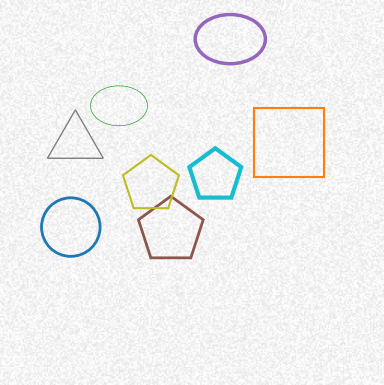[{"shape": "circle", "thickness": 2, "radius": 0.38, "center": [0.184, 0.41]}, {"shape": "square", "thickness": 1.5, "radius": 0.45, "center": [0.751, 0.63]}, {"shape": "oval", "thickness": 0.5, "radius": 0.37, "center": [0.309, 0.725]}, {"shape": "oval", "thickness": 2.5, "radius": 0.46, "center": [0.598, 0.898]}, {"shape": "pentagon", "thickness": 2, "radius": 0.44, "center": [0.444, 0.402]}, {"shape": "triangle", "thickness": 1, "radius": 0.42, "center": [0.196, 0.631]}, {"shape": "pentagon", "thickness": 1.5, "radius": 0.38, "center": [0.392, 0.521]}, {"shape": "pentagon", "thickness": 3, "radius": 0.35, "center": [0.559, 0.544]}]